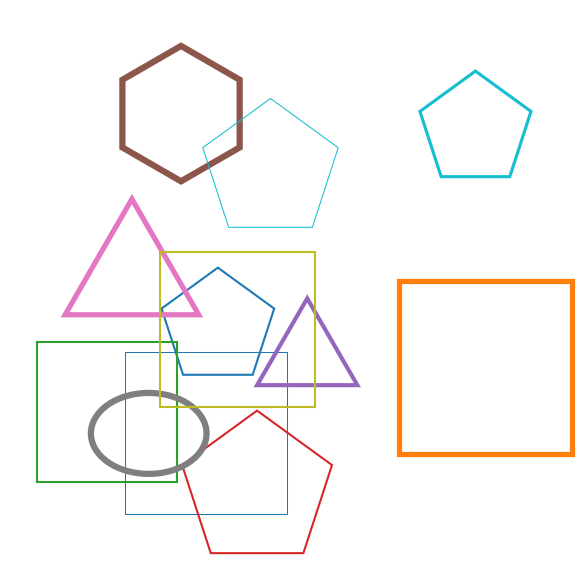[{"shape": "square", "thickness": 0.5, "radius": 0.7, "center": [0.356, 0.25]}, {"shape": "pentagon", "thickness": 1, "radius": 0.51, "center": [0.377, 0.433]}, {"shape": "square", "thickness": 2.5, "radius": 0.75, "center": [0.841, 0.363]}, {"shape": "square", "thickness": 1, "radius": 0.61, "center": [0.185, 0.285]}, {"shape": "pentagon", "thickness": 1, "radius": 0.68, "center": [0.445, 0.152]}, {"shape": "triangle", "thickness": 2, "radius": 0.5, "center": [0.532, 0.382]}, {"shape": "hexagon", "thickness": 3, "radius": 0.59, "center": [0.313, 0.802]}, {"shape": "triangle", "thickness": 2.5, "radius": 0.67, "center": [0.228, 0.521]}, {"shape": "oval", "thickness": 3, "radius": 0.5, "center": [0.258, 0.249]}, {"shape": "square", "thickness": 1, "radius": 0.67, "center": [0.411, 0.429]}, {"shape": "pentagon", "thickness": 0.5, "radius": 0.62, "center": [0.468, 0.705]}, {"shape": "pentagon", "thickness": 1.5, "radius": 0.51, "center": [0.823, 0.775]}]